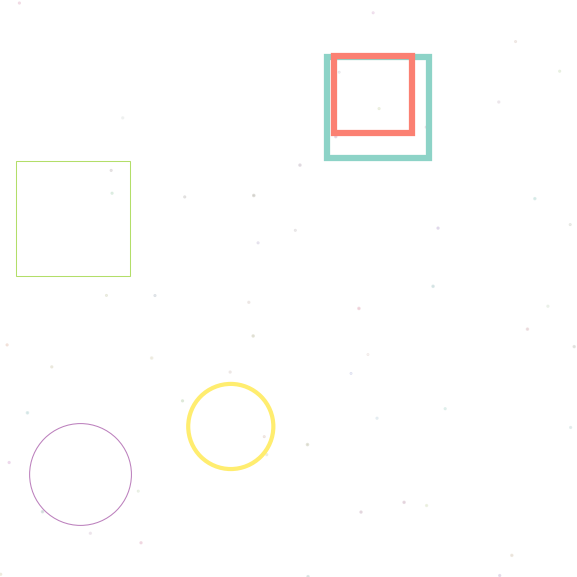[{"shape": "square", "thickness": 3, "radius": 0.44, "center": [0.655, 0.813]}, {"shape": "square", "thickness": 3, "radius": 0.33, "center": [0.646, 0.836]}, {"shape": "square", "thickness": 0.5, "radius": 0.49, "center": [0.126, 0.621]}, {"shape": "circle", "thickness": 0.5, "radius": 0.44, "center": [0.139, 0.177]}, {"shape": "circle", "thickness": 2, "radius": 0.37, "center": [0.4, 0.261]}]